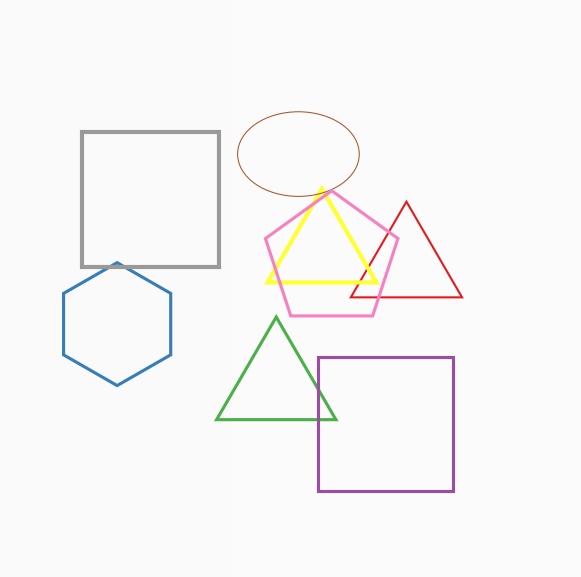[{"shape": "triangle", "thickness": 1, "radius": 0.55, "center": [0.699, 0.539]}, {"shape": "hexagon", "thickness": 1.5, "radius": 0.53, "center": [0.202, 0.438]}, {"shape": "triangle", "thickness": 1.5, "radius": 0.59, "center": [0.475, 0.332]}, {"shape": "square", "thickness": 1.5, "radius": 0.58, "center": [0.663, 0.265]}, {"shape": "triangle", "thickness": 2, "radius": 0.54, "center": [0.554, 0.564]}, {"shape": "oval", "thickness": 0.5, "radius": 0.52, "center": [0.513, 0.732]}, {"shape": "pentagon", "thickness": 1.5, "radius": 0.6, "center": [0.571, 0.549]}, {"shape": "square", "thickness": 2, "radius": 0.59, "center": [0.259, 0.654]}]